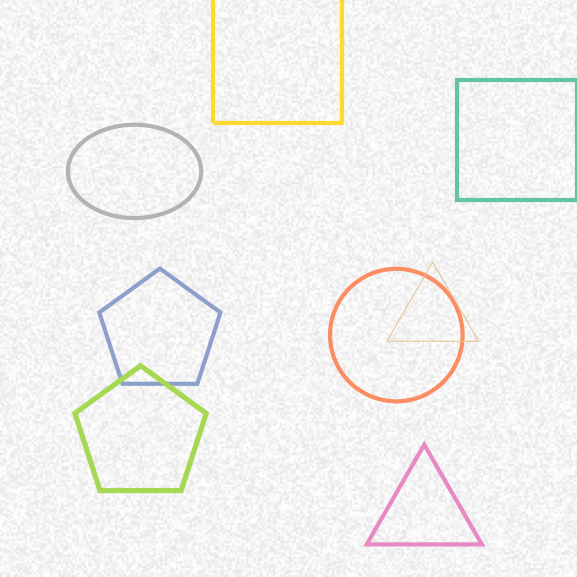[{"shape": "square", "thickness": 2, "radius": 0.52, "center": [0.896, 0.757]}, {"shape": "circle", "thickness": 2, "radius": 0.57, "center": [0.686, 0.419]}, {"shape": "pentagon", "thickness": 2, "radius": 0.55, "center": [0.277, 0.424]}, {"shape": "triangle", "thickness": 2, "radius": 0.58, "center": [0.735, 0.114]}, {"shape": "pentagon", "thickness": 2.5, "radius": 0.6, "center": [0.243, 0.246]}, {"shape": "square", "thickness": 2, "radius": 0.56, "center": [0.481, 0.899]}, {"shape": "triangle", "thickness": 0.5, "radius": 0.46, "center": [0.749, 0.454]}, {"shape": "oval", "thickness": 2, "radius": 0.58, "center": [0.233, 0.702]}]